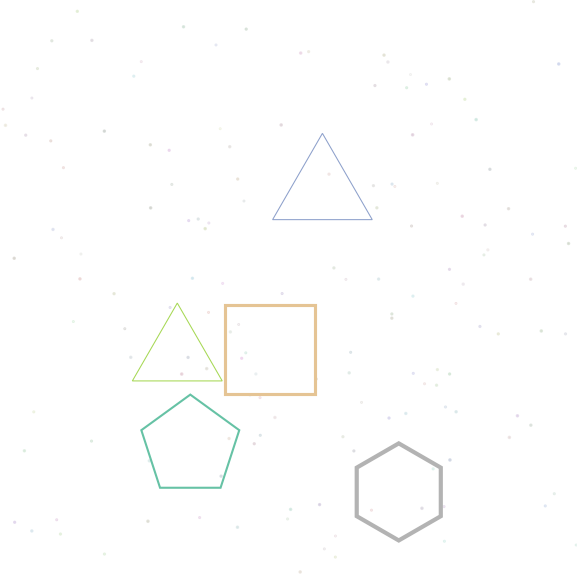[{"shape": "pentagon", "thickness": 1, "radius": 0.45, "center": [0.33, 0.227]}, {"shape": "triangle", "thickness": 0.5, "radius": 0.5, "center": [0.558, 0.669]}, {"shape": "triangle", "thickness": 0.5, "radius": 0.45, "center": [0.307, 0.384]}, {"shape": "square", "thickness": 1.5, "radius": 0.39, "center": [0.468, 0.394]}, {"shape": "hexagon", "thickness": 2, "radius": 0.42, "center": [0.69, 0.147]}]